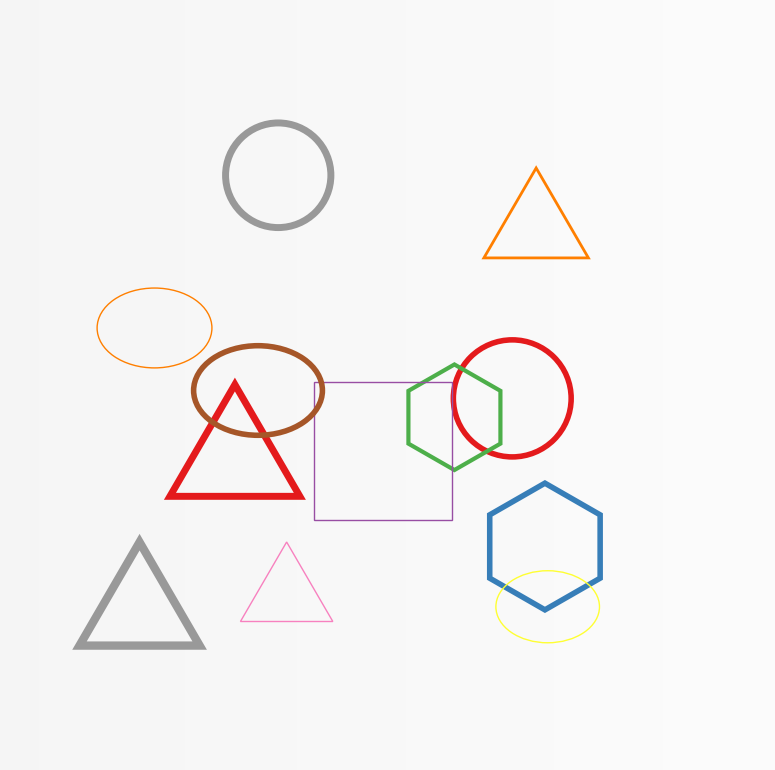[{"shape": "triangle", "thickness": 2.5, "radius": 0.48, "center": [0.303, 0.404]}, {"shape": "circle", "thickness": 2, "radius": 0.38, "center": [0.661, 0.483]}, {"shape": "hexagon", "thickness": 2, "radius": 0.41, "center": [0.703, 0.29]}, {"shape": "hexagon", "thickness": 1.5, "radius": 0.34, "center": [0.586, 0.458]}, {"shape": "square", "thickness": 0.5, "radius": 0.45, "center": [0.494, 0.414]}, {"shape": "oval", "thickness": 0.5, "radius": 0.37, "center": [0.199, 0.574]}, {"shape": "triangle", "thickness": 1, "radius": 0.39, "center": [0.692, 0.704]}, {"shape": "oval", "thickness": 0.5, "radius": 0.33, "center": [0.707, 0.212]}, {"shape": "oval", "thickness": 2, "radius": 0.42, "center": [0.333, 0.493]}, {"shape": "triangle", "thickness": 0.5, "radius": 0.34, "center": [0.37, 0.227]}, {"shape": "circle", "thickness": 2.5, "radius": 0.34, "center": [0.359, 0.772]}, {"shape": "triangle", "thickness": 3, "radius": 0.45, "center": [0.18, 0.206]}]